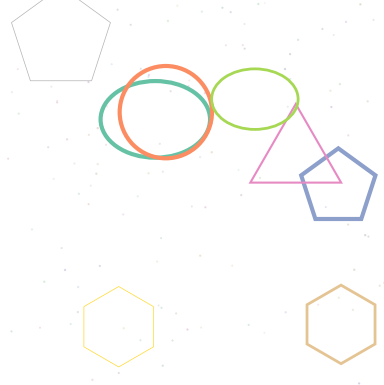[{"shape": "oval", "thickness": 3, "radius": 0.71, "center": [0.403, 0.69]}, {"shape": "circle", "thickness": 3, "radius": 0.6, "center": [0.431, 0.709]}, {"shape": "pentagon", "thickness": 3, "radius": 0.51, "center": [0.879, 0.513]}, {"shape": "triangle", "thickness": 1.5, "radius": 0.68, "center": [0.768, 0.594]}, {"shape": "oval", "thickness": 2, "radius": 0.56, "center": [0.662, 0.742]}, {"shape": "hexagon", "thickness": 0.5, "radius": 0.52, "center": [0.308, 0.151]}, {"shape": "hexagon", "thickness": 2, "radius": 0.51, "center": [0.886, 0.157]}, {"shape": "pentagon", "thickness": 0.5, "radius": 0.68, "center": [0.158, 0.9]}]